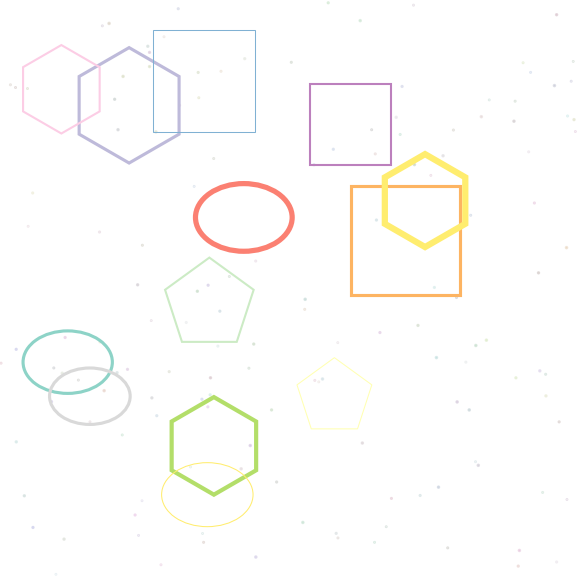[{"shape": "oval", "thickness": 1.5, "radius": 0.39, "center": [0.117, 0.372]}, {"shape": "pentagon", "thickness": 0.5, "radius": 0.34, "center": [0.579, 0.312]}, {"shape": "hexagon", "thickness": 1.5, "radius": 0.5, "center": [0.224, 0.817]}, {"shape": "oval", "thickness": 2.5, "radius": 0.42, "center": [0.422, 0.623]}, {"shape": "square", "thickness": 0.5, "radius": 0.44, "center": [0.353, 0.859]}, {"shape": "square", "thickness": 1.5, "radius": 0.47, "center": [0.702, 0.583]}, {"shape": "hexagon", "thickness": 2, "radius": 0.42, "center": [0.37, 0.227]}, {"shape": "hexagon", "thickness": 1, "radius": 0.38, "center": [0.106, 0.845]}, {"shape": "oval", "thickness": 1.5, "radius": 0.35, "center": [0.156, 0.313]}, {"shape": "square", "thickness": 1, "radius": 0.35, "center": [0.607, 0.783]}, {"shape": "pentagon", "thickness": 1, "radius": 0.4, "center": [0.363, 0.472]}, {"shape": "oval", "thickness": 0.5, "radius": 0.4, "center": [0.359, 0.143]}, {"shape": "hexagon", "thickness": 3, "radius": 0.4, "center": [0.736, 0.652]}]